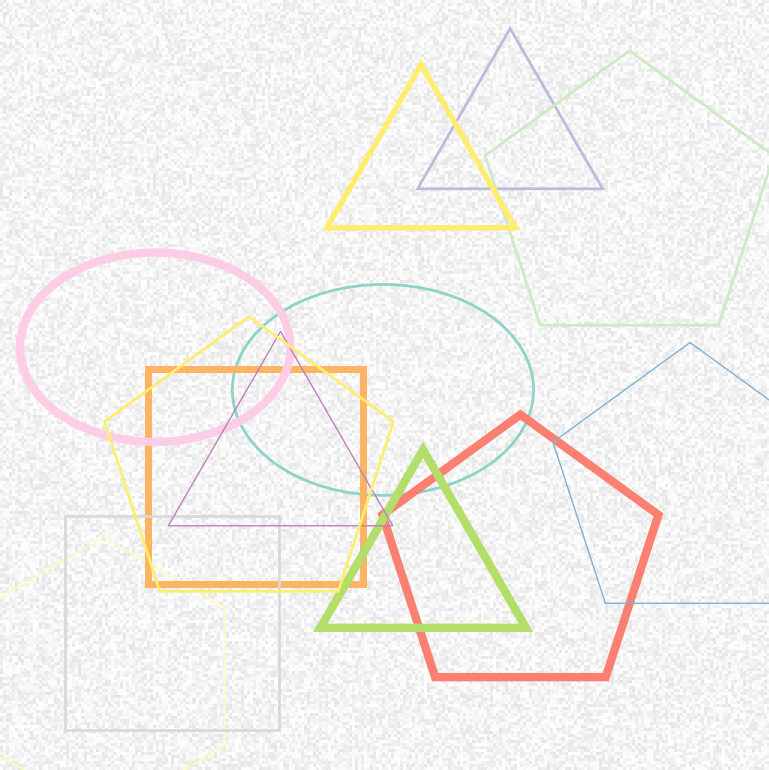[{"shape": "oval", "thickness": 1, "radius": 0.98, "center": [0.497, 0.494]}, {"shape": "hexagon", "thickness": 0.5, "radius": 0.9, "center": [0.135, 0.121]}, {"shape": "triangle", "thickness": 1, "radius": 0.69, "center": [0.663, 0.824]}, {"shape": "pentagon", "thickness": 3, "radius": 0.94, "center": [0.676, 0.273]}, {"shape": "pentagon", "thickness": 0.5, "radius": 0.94, "center": [0.896, 0.368]}, {"shape": "square", "thickness": 2.5, "radius": 0.7, "center": [0.332, 0.381]}, {"shape": "triangle", "thickness": 3, "radius": 0.77, "center": [0.55, 0.262]}, {"shape": "oval", "thickness": 3, "radius": 0.88, "center": [0.201, 0.549]}, {"shape": "square", "thickness": 1, "radius": 0.69, "center": [0.224, 0.191]}, {"shape": "triangle", "thickness": 0.5, "radius": 0.84, "center": [0.364, 0.401]}, {"shape": "pentagon", "thickness": 1, "radius": 0.99, "center": [0.817, 0.737]}, {"shape": "pentagon", "thickness": 1, "radius": 0.99, "center": [0.323, 0.392]}, {"shape": "triangle", "thickness": 2, "radius": 0.71, "center": [0.547, 0.775]}]